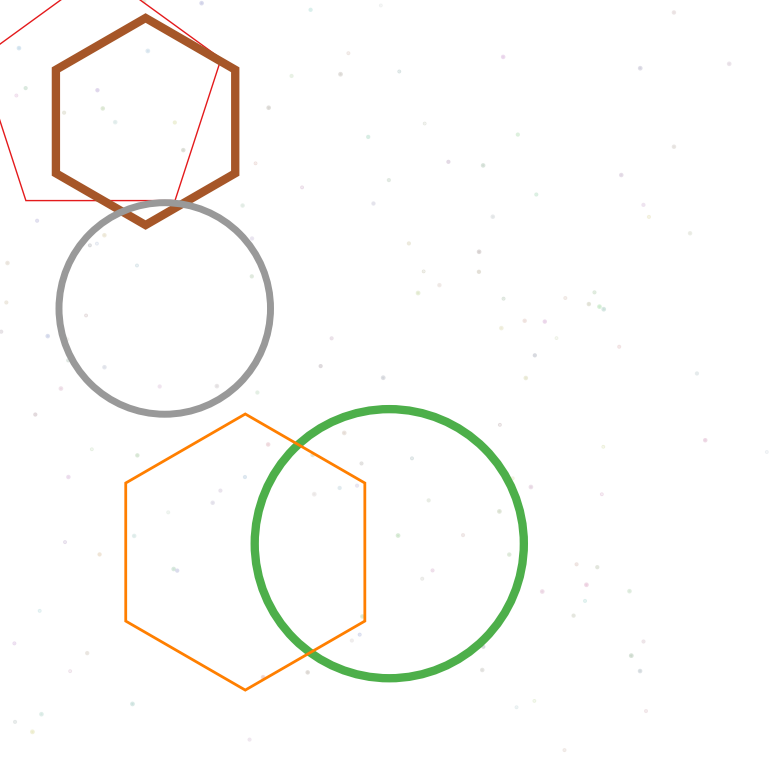[{"shape": "pentagon", "thickness": 0.5, "radius": 0.82, "center": [0.13, 0.873]}, {"shape": "circle", "thickness": 3, "radius": 0.87, "center": [0.506, 0.294]}, {"shape": "hexagon", "thickness": 1, "radius": 0.9, "center": [0.319, 0.283]}, {"shape": "hexagon", "thickness": 3, "radius": 0.67, "center": [0.189, 0.842]}, {"shape": "circle", "thickness": 2.5, "radius": 0.69, "center": [0.214, 0.599]}]